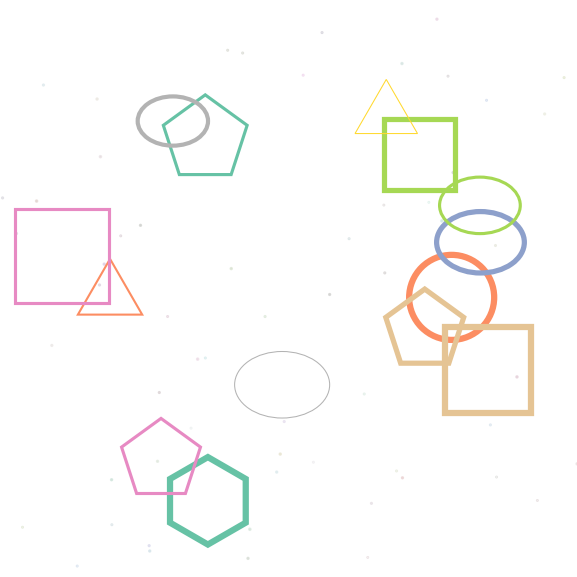[{"shape": "hexagon", "thickness": 3, "radius": 0.38, "center": [0.36, 0.132]}, {"shape": "pentagon", "thickness": 1.5, "radius": 0.38, "center": [0.355, 0.759]}, {"shape": "triangle", "thickness": 1, "radius": 0.32, "center": [0.191, 0.486]}, {"shape": "circle", "thickness": 3, "radius": 0.37, "center": [0.782, 0.484]}, {"shape": "oval", "thickness": 2.5, "radius": 0.38, "center": [0.832, 0.58]}, {"shape": "pentagon", "thickness": 1.5, "radius": 0.36, "center": [0.279, 0.203]}, {"shape": "square", "thickness": 1.5, "radius": 0.41, "center": [0.107, 0.556]}, {"shape": "oval", "thickness": 1.5, "radius": 0.35, "center": [0.831, 0.644]}, {"shape": "square", "thickness": 2.5, "radius": 0.31, "center": [0.726, 0.732]}, {"shape": "triangle", "thickness": 0.5, "radius": 0.31, "center": [0.669, 0.799]}, {"shape": "square", "thickness": 3, "radius": 0.38, "center": [0.845, 0.358]}, {"shape": "pentagon", "thickness": 2.5, "radius": 0.35, "center": [0.735, 0.428]}, {"shape": "oval", "thickness": 0.5, "radius": 0.41, "center": [0.489, 0.333]}, {"shape": "oval", "thickness": 2, "radius": 0.3, "center": [0.299, 0.79]}]